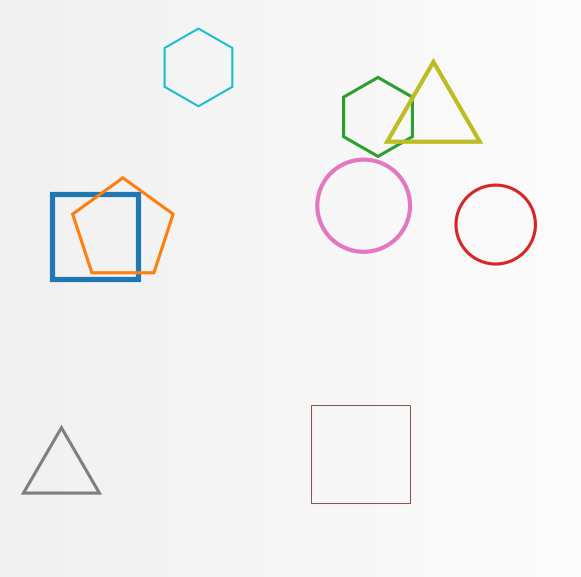[{"shape": "square", "thickness": 2.5, "radius": 0.37, "center": [0.164, 0.589]}, {"shape": "pentagon", "thickness": 1.5, "radius": 0.45, "center": [0.211, 0.6]}, {"shape": "hexagon", "thickness": 1.5, "radius": 0.34, "center": [0.65, 0.797]}, {"shape": "circle", "thickness": 1.5, "radius": 0.34, "center": [0.853, 0.61]}, {"shape": "square", "thickness": 0.5, "radius": 0.42, "center": [0.62, 0.214]}, {"shape": "circle", "thickness": 2, "radius": 0.4, "center": [0.626, 0.643]}, {"shape": "triangle", "thickness": 1.5, "radius": 0.38, "center": [0.106, 0.183]}, {"shape": "triangle", "thickness": 2, "radius": 0.46, "center": [0.746, 0.8]}, {"shape": "hexagon", "thickness": 1, "radius": 0.34, "center": [0.341, 0.882]}]